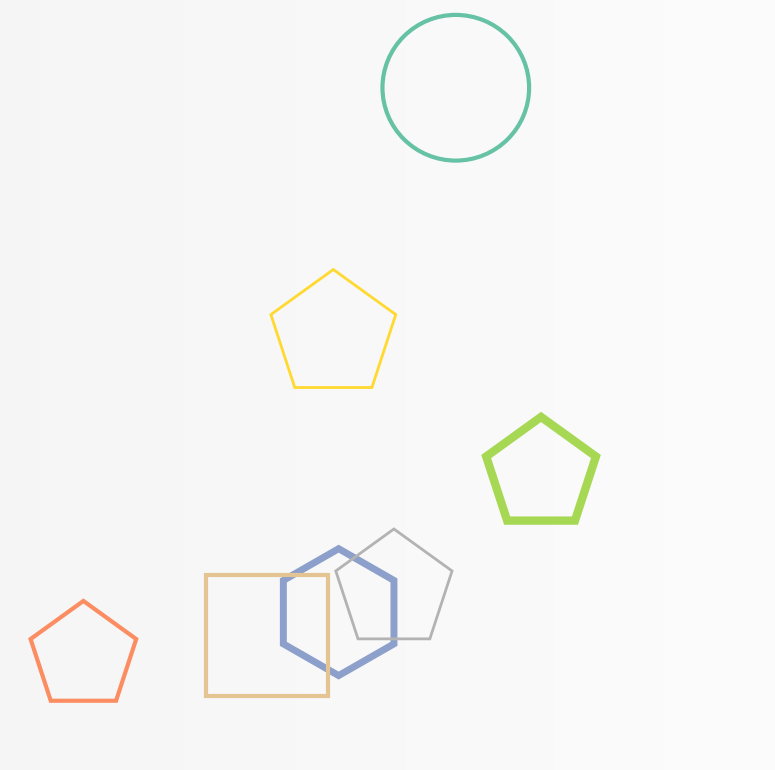[{"shape": "circle", "thickness": 1.5, "radius": 0.47, "center": [0.588, 0.886]}, {"shape": "pentagon", "thickness": 1.5, "radius": 0.36, "center": [0.108, 0.148]}, {"shape": "hexagon", "thickness": 2.5, "radius": 0.41, "center": [0.437, 0.205]}, {"shape": "pentagon", "thickness": 3, "radius": 0.37, "center": [0.698, 0.384]}, {"shape": "pentagon", "thickness": 1, "radius": 0.42, "center": [0.43, 0.565]}, {"shape": "square", "thickness": 1.5, "radius": 0.39, "center": [0.344, 0.174]}, {"shape": "pentagon", "thickness": 1, "radius": 0.39, "center": [0.508, 0.234]}]